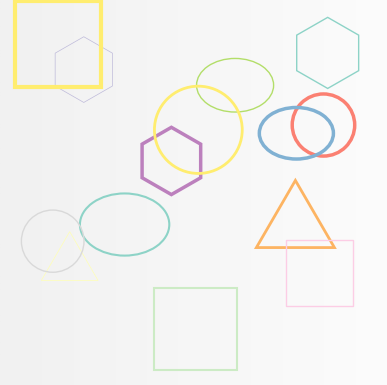[{"shape": "oval", "thickness": 1.5, "radius": 0.58, "center": [0.322, 0.417]}, {"shape": "hexagon", "thickness": 1, "radius": 0.46, "center": [0.846, 0.863]}, {"shape": "triangle", "thickness": 0.5, "radius": 0.42, "center": [0.18, 0.314]}, {"shape": "hexagon", "thickness": 0.5, "radius": 0.43, "center": [0.216, 0.819]}, {"shape": "circle", "thickness": 2.5, "radius": 0.4, "center": [0.835, 0.675]}, {"shape": "oval", "thickness": 2.5, "radius": 0.48, "center": [0.765, 0.654]}, {"shape": "triangle", "thickness": 2, "radius": 0.58, "center": [0.762, 0.415]}, {"shape": "oval", "thickness": 1, "radius": 0.5, "center": [0.607, 0.779]}, {"shape": "square", "thickness": 1, "radius": 0.43, "center": [0.824, 0.291]}, {"shape": "circle", "thickness": 1, "radius": 0.4, "center": [0.136, 0.374]}, {"shape": "hexagon", "thickness": 2.5, "radius": 0.44, "center": [0.442, 0.582]}, {"shape": "square", "thickness": 1.5, "radius": 0.53, "center": [0.505, 0.145]}, {"shape": "square", "thickness": 3, "radius": 0.55, "center": [0.15, 0.886]}, {"shape": "circle", "thickness": 2, "radius": 0.57, "center": [0.512, 0.663]}]